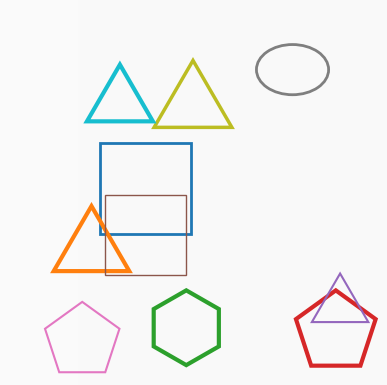[{"shape": "square", "thickness": 2, "radius": 0.59, "center": [0.375, 0.511]}, {"shape": "triangle", "thickness": 3, "radius": 0.56, "center": [0.236, 0.352]}, {"shape": "hexagon", "thickness": 3, "radius": 0.49, "center": [0.481, 0.149]}, {"shape": "pentagon", "thickness": 3, "radius": 0.54, "center": [0.867, 0.138]}, {"shape": "triangle", "thickness": 1.5, "radius": 0.42, "center": [0.878, 0.205]}, {"shape": "square", "thickness": 1, "radius": 0.52, "center": [0.375, 0.39]}, {"shape": "pentagon", "thickness": 1.5, "radius": 0.51, "center": [0.212, 0.115]}, {"shape": "oval", "thickness": 2, "radius": 0.47, "center": [0.755, 0.819]}, {"shape": "triangle", "thickness": 2.5, "radius": 0.58, "center": [0.498, 0.727]}, {"shape": "triangle", "thickness": 3, "radius": 0.49, "center": [0.309, 0.734]}]